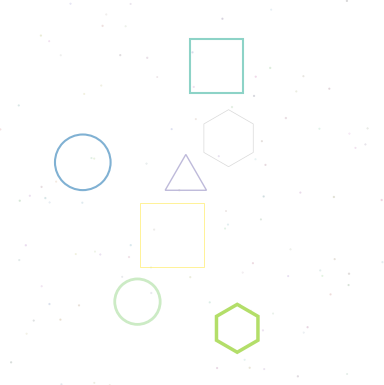[{"shape": "square", "thickness": 1.5, "radius": 0.35, "center": [0.562, 0.829]}, {"shape": "triangle", "thickness": 1, "radius": 0.31, "center": [0.483, 0.537]}, {"shape": "circle", "thickness": 1.5, "radius": 0.36, "center": [0.215, 0.578]}, {"shape": "hexagon", "thickness": 2.5, "radius": 0.31, "center": [0.616, 0.147]}, {"shape": "hexagon", "thickness": 0.5, "radius": 0.37, "center": [0.594, 0.641]}, {"shape": "circle", "thickness": 2, "radius": 0.29, "center": [0.357, 0.216]}, {"shape": "square", "thickness": 0.5, "radius": 0.41, "center": [0.446, 0.39]}]